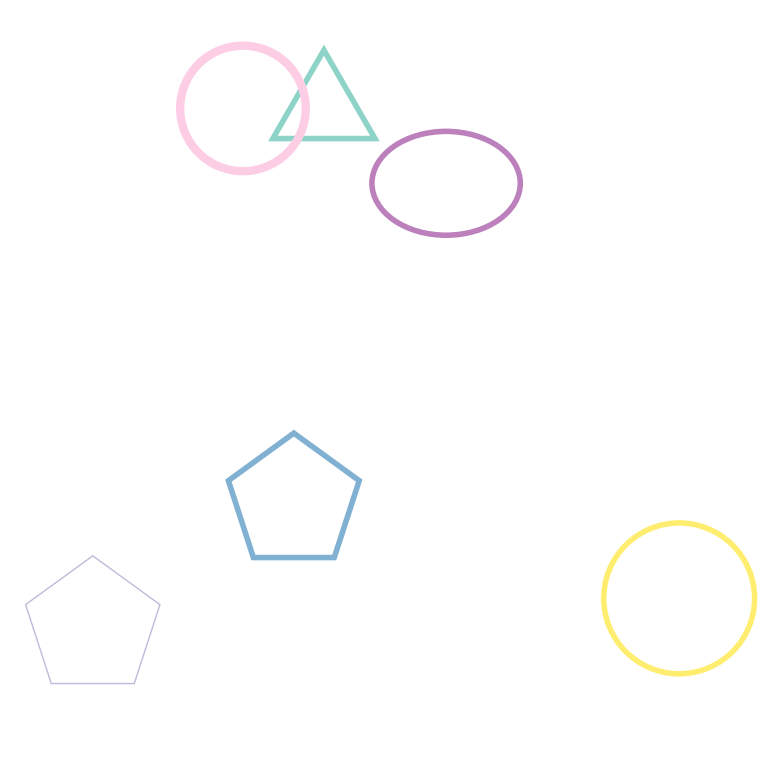[{"shape": "triangle", "thickness": 2, "radius": 0.38, "center": [0.421, 0.858]}, {"shape": "pentagon", "thickness": 0.5, "radius": 0.46, "center": [0.12, 0.186]}, {"shape": "pentagon", "thickness": 2, "radius": 0.45, "center": [0.382, 0.348]}, {"shape": "circle", "thickness": 3, "radius": 0.41, "center": [0.316, 0.859]}, {"shape": "oval", "thickness": 2, "radius": 0.48, "center": [0.579, 0.762]}, {"shape": "circle", "thickness": 2, "radius": 0.49, "center": [0.882, 0.223]}]